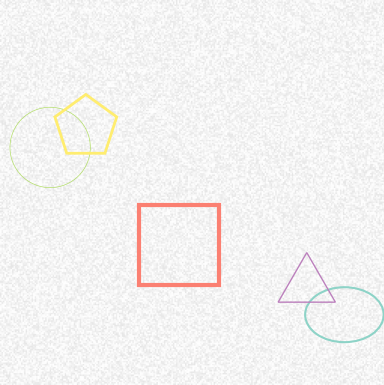[{"shape": "oval", "thickness": 1.5, "radius": 0.51, "center": [0.895, 0.183]}, {"shape": "square", "thickness": 3, "radius": 0.52, "center": [0.466, 0.364]}, {"shape": "circle", "thickness": 0.5, "radius": 0.52, "center": [0.13, 0.617]}, {"shape": "triangle", "thickness": 1, "radius": 0.43, "center": [0.797, 0.258]}, {"shape": "pentagon", "thickness": 2, "radius": 0.42, "center": [0.223, 0.67]}]